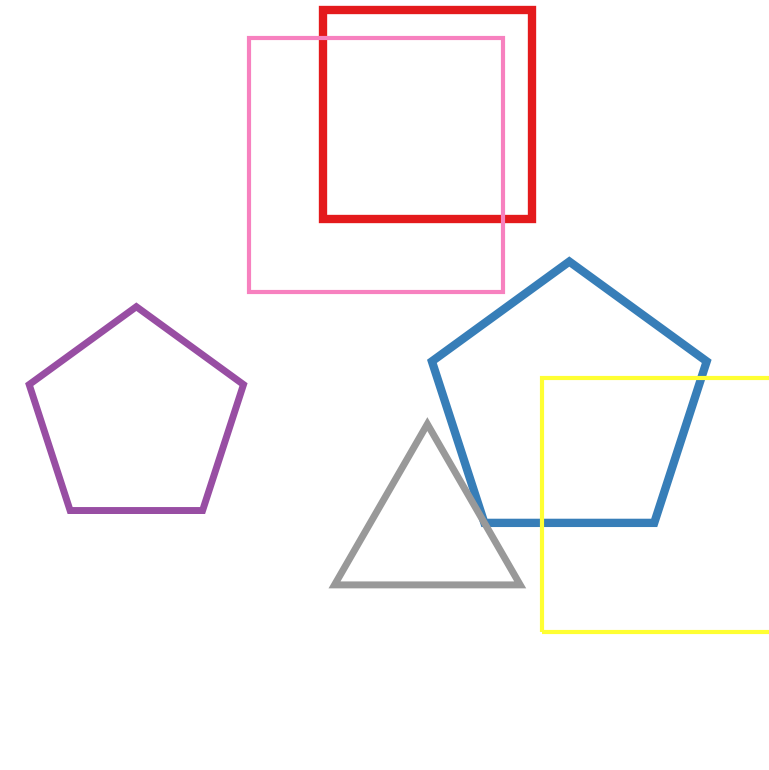[{"shape": "square", "thickness": 3, "radius": 0.68, "center": [0.555, 0.851]}, {"shape": "pentagon", "thickness": 3, "radius": 0.94, "center": [0.739, 0.473]}, {"shape": "pentagon", "thickness": 2.5, "radius": 0.73, "center": [0.177, 0.455]}, {"shape": "square", "thickness": 1.5, "radius": 0.82, "center": [0.869, 0.344]}, {"shape": "square", "thickness": 1.5, "radius": 0.83, "center": [0.489, 0.785]}, {"shape": "triangle", "thickness": 2.5, "radius": 0.7, "center": [0.555, 0.31]}]